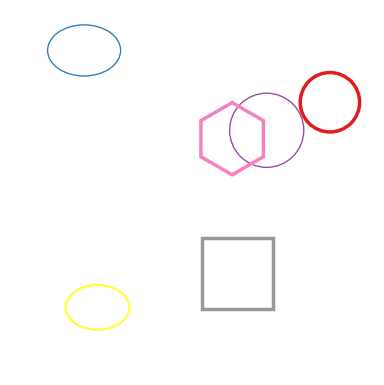[{"shape": "circle", "thickness": 2.5, "radius": 0.39, "center": [0.857, 0.734]}, {"shape": "oval", "thickness": 1, "radius": 0.47, "center": [0.218, 0.869]}, {"shape": "circle", "thickness": 1, "radius": 0.48, "center": [0.693, 0.662]}, {"shape": "oval", "thickness": 1.5, "radius": 0.41, "center": [0.253, 0.202]}, {"shape": "hexagon", "thickness": 2.5, "radius": 0.47, "center": [0.603, 0.64]}, {"shape": "square", "thickness": 2.5, "radius": 0.46, "center": [0.617, 0.29]}]